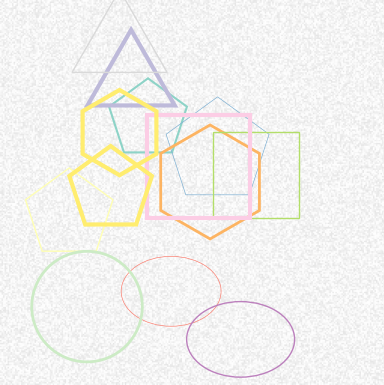[{"shape": "pentagon", "thickness": 1.5, "radius": 0.53, "center": [0.384, 0.69]}, {"shape": "pentagon", "thickness": 1, "radius": 0.6, "center": [0.18, 0.444]}, {"shape": "triangle", "thickness": 3, "radius": 0.65, "center": [0.34, 0.792]}, {"shape": "oval", "thickness": 0.5, "radius": 0.65, "center": [0.445, 0.243]}, {"shape": "pentagon", "thickness": 0.5, "radius": 0.7, "center": [0.565, 0.608]}, {"shape": "hexagon", "thickness": 2, "radius": 0.74, "center": [0.546, 0.527]}, {"shape": "square", "thickness": 1, "radius": 0.56, "center": [0.666, 0.545]}, {"shape": "square", "thickness": 3, "radius": 0.66, "center": [0.516, 0.568]}, {"shape": "triangle", "thickness": 1, "radius": 0.71, "center": [0.311, 0.883]}, {"shape": "oval", "thickness": 1, "radius": 0.7, "center": [0.625, 0.119]}, {"shape": "circle", "thickness": 2, "radius": 0.72, "center": [0.226, 0.204]}, {"shape": "hexagon", "thickness": 3, "radius": 0.55, "center": [0.31, 0.656]}, {"shape": "pentagon", "thickness": 3, "radius": 0.56, "center": [0.287, 0.508]}]